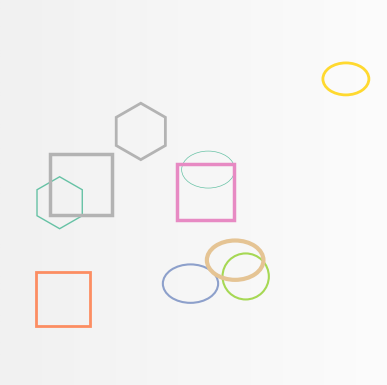[{"shape": "oval", "thickness": 0.5, "radius": 0.34, "center": [0.537, 0.56]}, {"shape": "hexagon", "thickness": 1, "radius": 0.34, "center": [0.154, 0.473]}, {"shape": "square", "thickness": 2, "radius": 0.35, "center": [0.163, 0.223]}, {"shape": "oval", "thickness": 1.5, "radius": 0.36, "center": [0.492, 0.263]}, {"shape": "square", "thickness": 2.5, "radius": 0.36, "center": [0.531, 0.5]}, {"shape": "circle", "thickness": 1.5, "radius": 0.3, "center": [0.634, 0.282]}, {"shape": "oval", "thickness": 2, "radius": 0.3, "center": [0.893, 0.795]}, {"shape": "oval", "thickness": 3, "radius": 0.37, "center": [0.607, 0.324]}, {"shape": "hexagon", "thickness": 2, "radius": 0.37, "center": [0.363, 0.659]}, {"shape": "square", "thickness": 2.5, "radius": 0.4, "center": [0.209, 0.521]}]